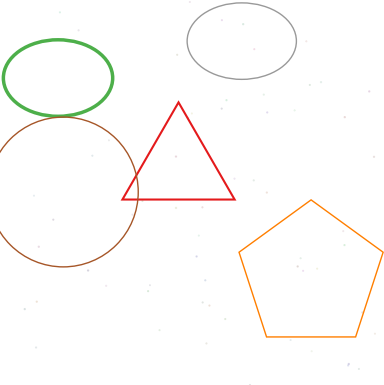[{"shape": "triangle", "thickness": 1.5, "radius": 0.84, "center": [0.464, 0.566]}, {"shape": "oval", "thickness": 2.5, "radius": 0.71, "center": [0.151, 0.797]}, {"shape": "pentagon", "thickness": 1, "radius": 0.98, "center": [0.808, 0.284]}, {"shape": "circle", "thickness": 1, "radius": 0.97, "center": [0.164, 0.501]}, {"shape": "oval", "thickness": 1, "radius": 0.71, "center": [0.628, 0.893]}]